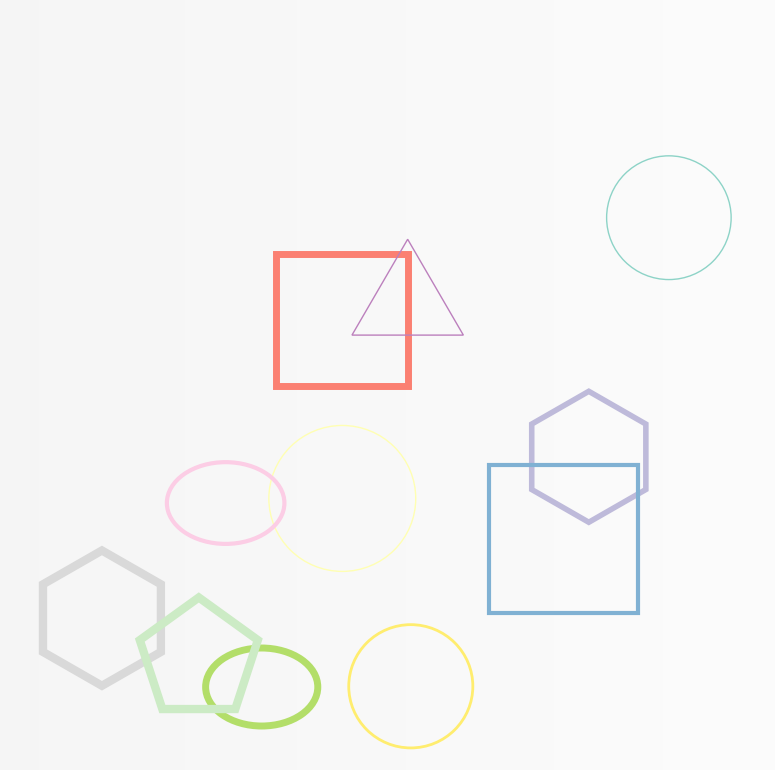[{"shape": "circle", "thickness": 0.5, "radius": 0.4, "center": [0.863, 0.717]}, {"shape": "circle", "thickness": 0.5, "radius": 0.47, "center": [0.442, 0.353]}, {"shape": "hexagon", "thickness": 2, "radius": 0.43, "center": [0.76, 0.407]}, {"shape": "square", "thickness": 2.5, "radius": 0.43, "center": [0.441, 0.585]}, {"shape": "square", "thickness": 1.5, "radius": 0.48, "center": [0.727, 0.3]}, {"shape": "oval", "thickness": 2.5, "radius": 0.36, "center": [0.338, 0.108]}, {"shape": "oval", "thickness": 1.5, "radius": 0.38, "center": [0.291, 0.347]}, {"shape": "hexagon", "thickness": 3, "radius": 0.44, "center": [0.132, 0.197]}, {"shape": "triangle", "thickness": 0.5, "radius": 0.41, "center": [0.526, 0.606]}, {"shape": "pentagon", "thickness": 3, "radius": 0.4, "center": [0.257, 0.144]}, {"shape": "circle", "thickness": 1, "radius": 0.4, "center": [0.53, 0.109]}]